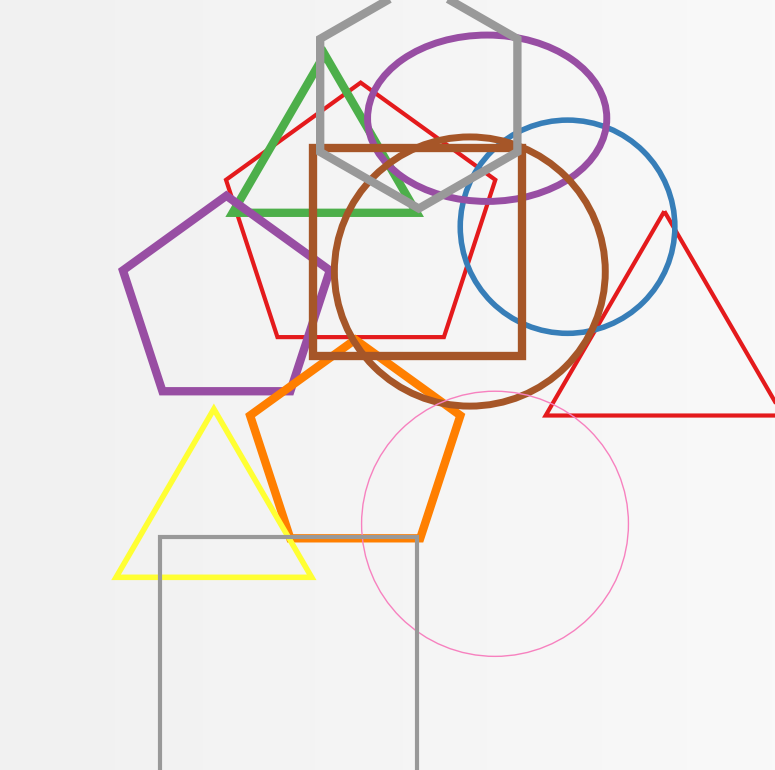[{"shape": "triangle", "thickness": 1.5, "radius": 0.88, "center": [0.857, 0.549]}, {"shape": "pentagon", "thickness": 1.5, "radius": 0.91, "center": [0.465, 0.71]}, {"shape": "circle", "thickness": 2, "radius": 0.69, "center": [0.732, 0.706]}, {"shape": "triangle", "thickness": 3, "radius": 0.69, "center": [0.419, 0.792]}, {"shape": "oval", "thickness": 2.5, "radius": 0.77, "center": [0.629, 0.846]}, {"shape": "pentagon", "thickness": 3, "radius": 0.7, "center": [0.292, 0.605]}, {"shape": "pentagon", "thickness": 3, "radius": 0.71, "center": [0.458, 0.416]}, {"shape": "triangle", "thickness": 2, "radius": 0.73, "center": [0.276, 0.323]}, {"shape": "circle", "thickness": 2.5, "radius": 0.87, "center": [0.606, 0.647]}, {"shape": "square", "thickness": 3, "radius": 0.68, "center": [0.539, 0.673]}, {"shape": "circle", "thickness": 0.5, "radius": 0.86, "center": [0.639, 0.32]}, {"shape": "hexagon", "thickness": 3, "radius": 0.73, "center": [0.54, 0.876]}, {"shape": "square", "thickness": 1.5, "radius": 0.83, "center": [0.372, 0.137]}]